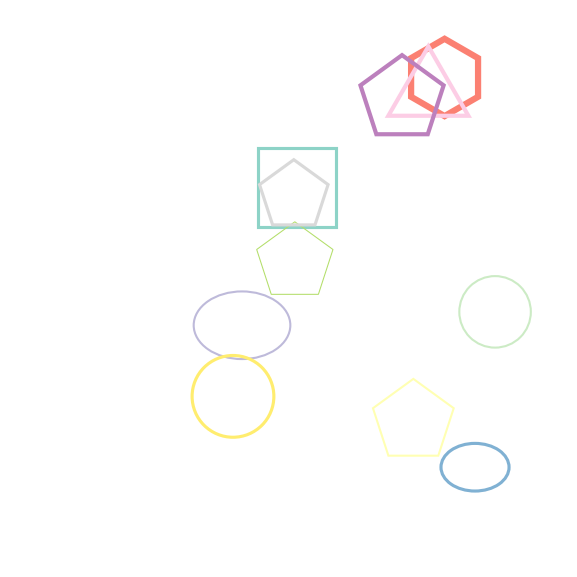[{"shape": "square", "thickness": 1.5, "radius": 0.34, "center": [0.514, 0.674]}, {"shape": "pentagon", "thickness": 1, "radius": 0.37, "center": [0.716, 0.27]}, {"shape": "oval", "thickness": 1, "radius": 0.42, "center": [0.419, 0.436]}, {"shape": "hexagon", "thickness": 3, "radius": 0.33, "center": [0.77, 0.865]}, {"shape": "oval", "thickness": 1.5, "radius": 0.29, "center": [0.823, 0.19]}, {"shape": "pentagon", "thickness": 0.5, "radius": 0.35, "center": [0.511, 0.546]}, {"shape": "triangle", "thickness": 2, "radius": 0.4, "center": [0.742, 0.839]}, {"shape": "pentagon", "thickness": 1.5, "radius": 0.31, "center": [0.509, 0.66]}, {"shape": "pentagon", "thickness": 2, "radius": 0.38, "center": [0.696, 0.828]}, {"shape": "circle", "thickness": 1, "radius": 0.31, "center": [0.857, 0.459]}, {"shape": "circle", "thickness": 1.5, "radius": 0.35, "center": [0.403, 0.313]}]